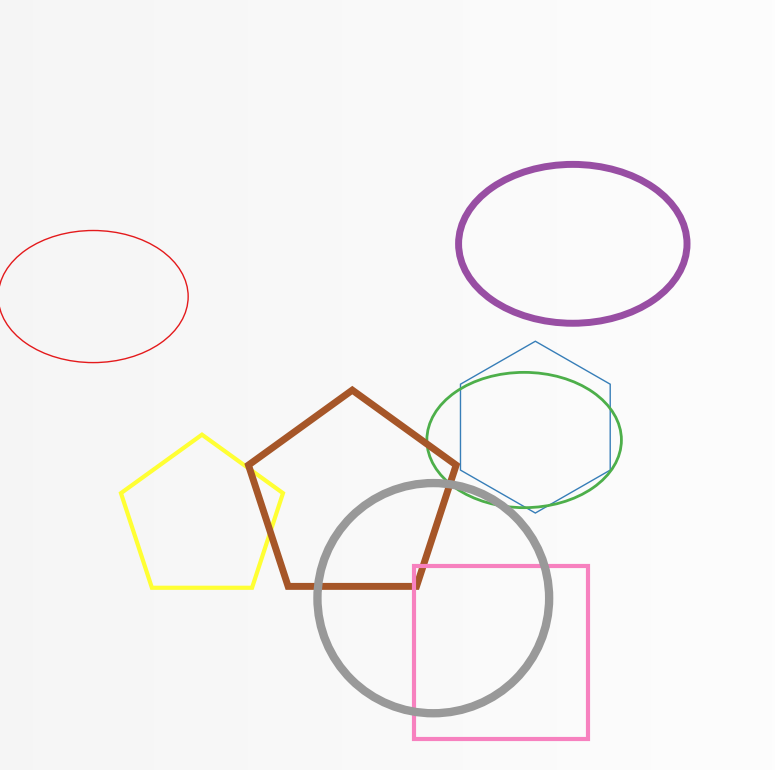[{"shape": "oval", "thickness": 0.5, "radius": 0.61, "center": [0.12, 0.615]}, {"shape": "hexagon", "thickness": 0.5, "radius": 0.56, "center": [0.691, 0.445]}, {"shape": "oval", "thickness": 1, "radius": 0.63, "center": [0.676, 0.429]}, {"shape": "oval", "thickness": 2.5, "radius": 0.74, "center": [0.739, 0.683]}, {"shape": "pentagon", "thickness": 1.5, "radius": 0.55, "center": [0.261, 0.326]}, {"shape": "pentagon", "thickness": 2.5, "radius": 0.7, "center": [0.455, 0.352]}, {"shape": "square", "thickness": 1.5, "radius": 0.56, "center": [0.646, 0.153]}, {"shape": "circle", "thickness": 3, "radius": 0.75, "center": [0.559, 0.223]}]